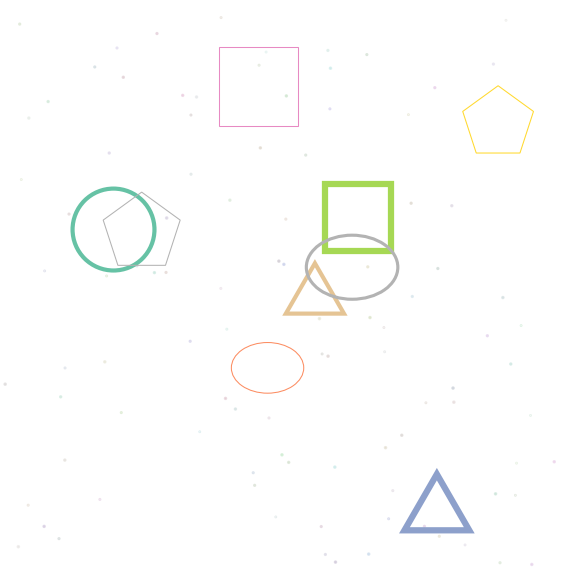[{"shape": "circle", "thickness": 2, "radius": 0.35, "center": [0.197, 0.602]}, {"shape": "oval", "thickness": 0.5, "radius": 0.31, "center": [0.463, 0.362]}, {"shape": "triangle", "thickness": 3, "radius": 0.32, "center": [0.756, 0.113]}, {"shape": "square", "thickness": 0.5, "radius": 0.34, "center": [0.447, 0.849]}, {"shape": "square", "thickness": 3, "radius": 0.29, "center": [0.62, 0.623]}, {"shape": "pentagon", "thickness": 0.5, "radius": 0.32, "center": [0.863, 0.786]}, {"shape": "triangle", "thickness": 2, "radius": 0.29, "center": [0.545, 0.485]}, {"shape": "pentagon", "thickness": 0.5, "radius": 0.35, "center": [0.245, 0.596]}, {"shape": "oval", "thickness": 1.5, "radius": 0.4, "center": [0.61, 0.536]}]